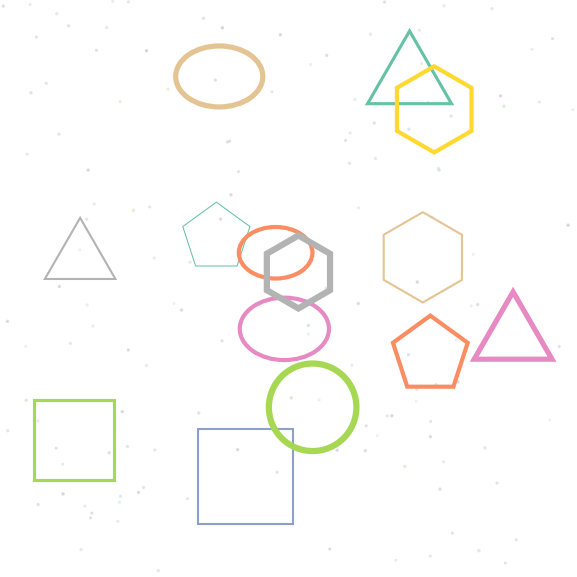[{"shape": "pentagon", "thickness": 0.5, "radius": 0.31, "center": [0.375, 0.588]}, {"shape": "triangle", "thickness": 1.5, "radius": 0.42, "center": [0.709, 0.862]}, {"shape": "pentagon", "thickness": 2, "radius": 0.34, "center": [0.745, 0.385]}, {"shape": "oval", "thickness": 2, "radius": 0.32, "center": [0.477, 0.561]}, {"shape": "square", "thickness": 1, "radius": 0.41, "center": [0.426, 0.174]}, {"shape": "oval", "thickness": 2, "radius": 0.39, "center": [0.492, 0.43]}, {"shape": "triangle", "thickness": 2.5, "radius": 0.39, "center": [0.888, 0.416]}, {"shape": "square", "thickness": 1.5, "radius": 0.35, "center": [0.128, 0.237]}, {"shape": "circle", "thickness": 3, "radius": 0.38, "center": [0.541, 0.294]}, {"shape": "hexagon", "thickness": 2, "radius": 0.37, "center": [0.752, 0.81]}, {"shape": "hexagon", "thickness": 1, "radius": 0.39, "center": [0.732, 0.554]}, {"shape": "oval", "thickness": 2.5, "radius": 0.38, "center": [0.38, 0.867]}, {"shape": "hexagon", "thickness": 3, "radius": 0.32, "center": [0.517, 0.528]}, {"shape": "triangle", "thickness": 1, "radius": 0.35, "center": [0.139, 0.551]}]